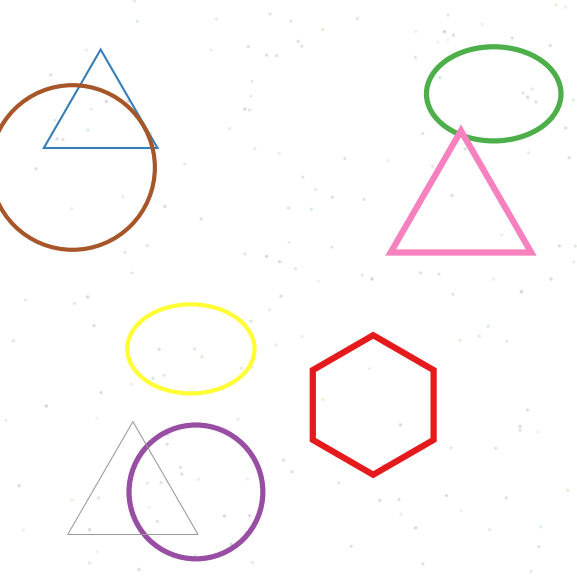[{"shape": "hexagon", "thickness": 3, "radius": 0.6, "center": [0.646, 0.298]}, {"shape": "triangle", "thickness": 1, "radius": 0.57, "center": [0.174, 0.8]}, {"shape": "oval", "thickness": 2.5, "radius": 0.58, "center": [0.855, 0.837]}, {"shape": "circle", "thickness": 2.5, "radius": 0.58, "center": [0.339, 0.147]}, {"shape": "oval", "thickness": 2, "radius": 0.55, "center": [0.331, 0.395]}, {"shape": "circle", "thickness": 2, "radius": 0.71, "center": [0.126, 0.709]}, {"shape": "triangle", "thickness": 3, "radius": 0.7, "center": [0.798, 0.632]}, {"shape": "triangle", "thickness": 0.5, "radius": 0.65, "center": [0.23, 0.139]}]